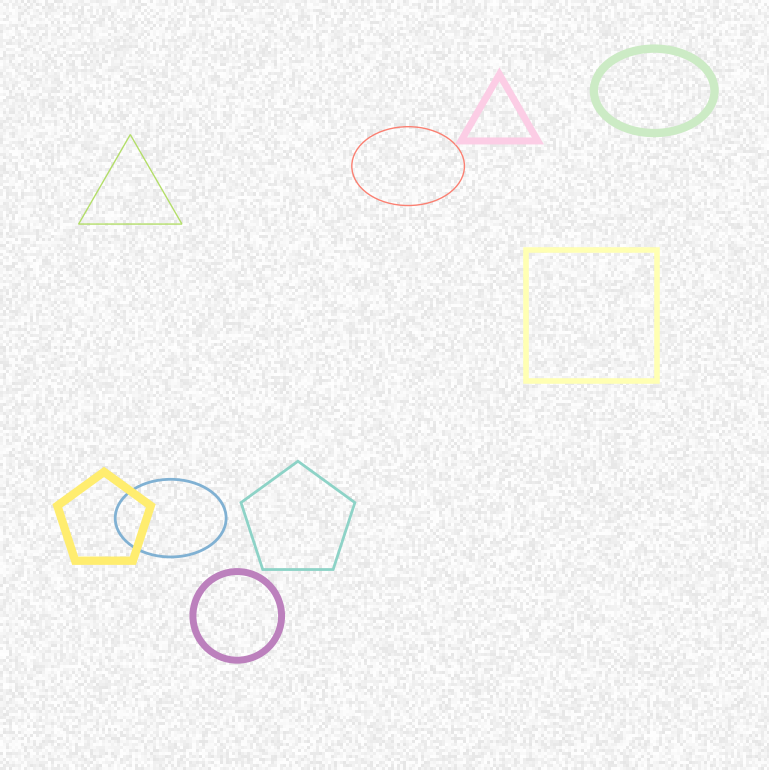[{"shape": "pentagon", "thickness": 1, "radius": 0.39, "center": [0.387, 0.323]}, {"shape": "square", "thickness": 2, "radius": 0.42, "center": [0.769, 0.59]}, {"shape": "oval", "thickness": 0.5, "radius": 0.37, "center": [0.53, 0.784]}, {"shape": "oval", "thickness": 1, "radius": 0.36, "center": [0.222, 0.327]}, {"shape": "triangle", "thickness": 0.5, "radius": 0.39, "center": [0.169, 0.748]}, {"shape": "triangle", "thickness": 2.5, "radius": 0.29, "center": [0.649, 0.846]}, {"shape": "circle", "thickness": 2.5, "radius": 0.29, "center": [0.308, 0.2]}, {"shape": "oval", "thickness": 3, "radius": 0.39, "center": [0.85, 0.882]}, {"shape": "pentagon", "thickness": 3, "radius": 0.32, "center": [0.135, 0.323]}]